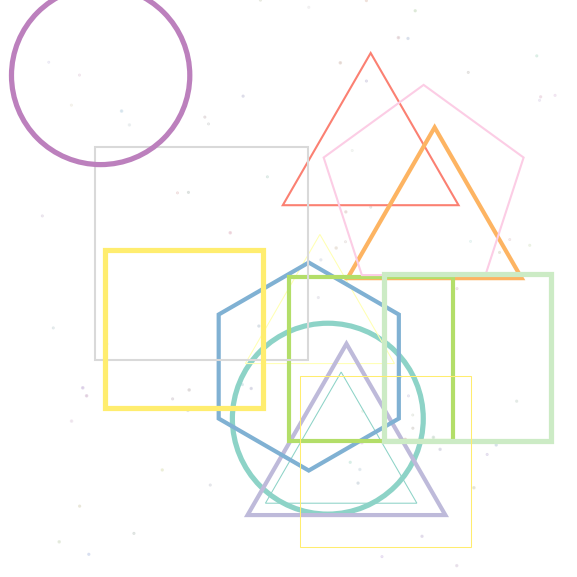[{"shape": "circle", "thickness": 2.5, "radius": 0.83, "center": [0.568, 0.274]}, {"shape": "triangle", "thickness": 0.5, "radius": 0.76, "center": [0.591, 0.203]}, {"shape": "triangle", "thickness": 0.5, "radius": 0.75, "center": [0.554, 0.444]}, {"shape": "triangle", "thickness": 2, "radius": 0.99, "center": [0.6, 0.206]}, {"shape": "triangle", "thickness": 1, "radius": 0.88, "center": [0.642, 0.732]}, {"shape": "hexagon", "thickness": 2, "radius": 0.9, "center": [0.535, 0.364]}, {"shape": "triangle", "thickness": 2, "radius": 0.87, "center": [0.753, 0.604]}, {"shape": "square", "thickness": 2, "radius": 0.71, "center": [0.643, 0.377]}, {"shape": "pentagon", "thickness": 1, "radius": 0.91, "center": [0.734, 0.67]}, {"shape": "square", "thickness": 1, "radius": 0.92, "center": [0.349, 0.56]}, {"shape": "circle", "thickness": 2.5, "radius": 0.77, "center": [0.174, 0.868]}, {"shape": "square", "thickness": 2.5, "radius": 0.72, "center": [0.809, 0.38]}, {"shape": "square", "thickness": 0.5, "radius": 0.74, "center": [0.668, 0.201]}, {"shape": "square", "thickness": 2.5, "radius": 0.69, "center": [0.319, 0.43]}]